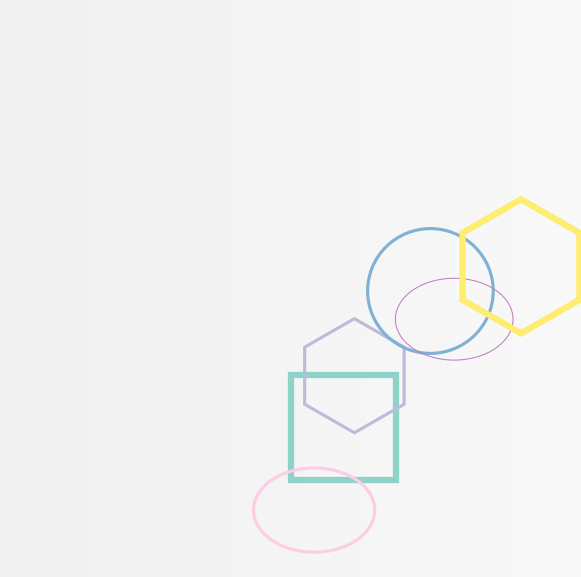[{"shape": "square", "thickness": 3, "radius": 0.45, "center": [0.591, 0.259]}, {"shape": "hexagon", "thickness": 1.5, "radius": 0.49, "center": [0.61, 0.349]}, {"shape": "circle", "thickness": 1.5, "radius": 0.54, "center": [0.74, 0.495]}, {"shape": "oval", "thickness": 1.5, "radius": 0.52, "center": [0.54, 0.116]}, {"shape": "oval", "thickness": 0.5, "radius": 0.51, "center": [0.781, 0.446]}, {"shape": "hexagon", "thickness": 3, "radius": 0.58, "center": [0.896, 0.538]}]